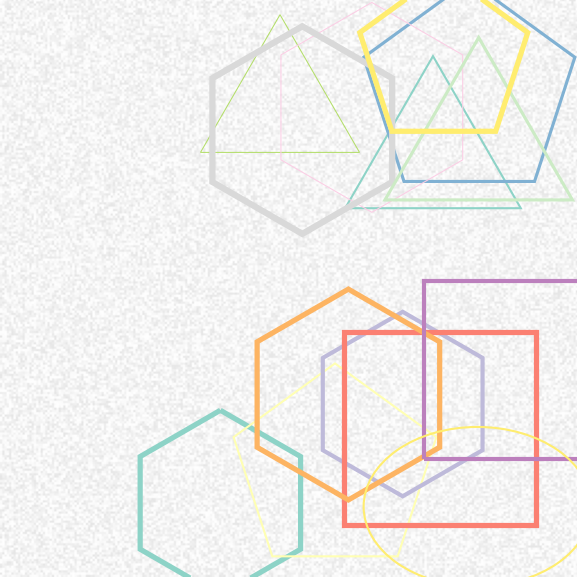[{"shape": "hexagon", "thickness": 2.5, "radius": 0.8, "center": [0.382, 0.128]}, {"shape": "triangle", "thickness": 1, "radius": 0.88, "center": [0.75, 0.726]}, {"shape": "pentagon", "thickness": 1, "radius": 0.92, "center": [0.58, 0.185]}, {"shape": "hexagon", "thickness": 2, "radius": 0.8, "center": [0.697, 0.299]}, {"shape": "square", "thickness": 2.5, "radius": 0.83, "center": [0.762, 0.257]}, {"shape": "pentagon", "thickness": 1.5, "radius": 0.96, "center": [0.813, 0.84]}, {"shape": "hexagon", "thickness": 2.5, "radius": 0.91, "center": [0.603, 0.316]}, {"shape": "triangle", "thickness": 0.5, "radius": 0.79, "center": [0.485, 0.815]}, {"shape": "hexagon", "thickness": 0.5, "radius": 0.91, "center": [0.644, 0.813]}, {"shape": "hexagon", "thickness": 3, "radius": 0.9, "center": [0.523, 0.774]}, {"shape": "square", "thickness": 2, "radius": 0.77, "center": [0.889, 0.358]}, {"shape": "triangle", "thickness": 1.5, "radius": 0.94, "center": [0.829, 0.747]}, {"shape": "oval", "thickness": 1, "radius": 0.99, "center": [0.827, 0.122]}, {"shape": "pentagon", "thickness": 2.5, "radius": 0.76, "center": [0.768, 0.895]}]